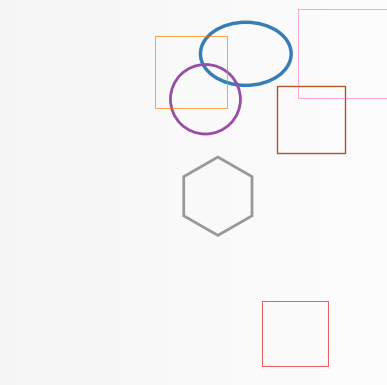[{"shape": "square", "thickness": 0.5, "radius": 0.43, "center": [0.762, 0.134]}, {"shape": "oval", "thickness": 2.5, "radius": 0.59, "center": [0.634, 0.86]}, {"shape": "circle", "thickness": 2, "radius": 0.45, "center": [0.53, 0.742]}, {"shape": "square", "thickness": 0.5, "radius": 0.46, "center": [0.492, 0.813]}, {"shape": "square", "thickness": 1, "radius": 0.44, "center": [0.802, 0.689]}, {"shape": "square", "thickness": 0.5, "radius": 0.58, "center": [0.885, 0.861]}, {"shape": "hexagon", "thickness": 2, "radius": 0.51, "center": [0.562, 0.49]}]